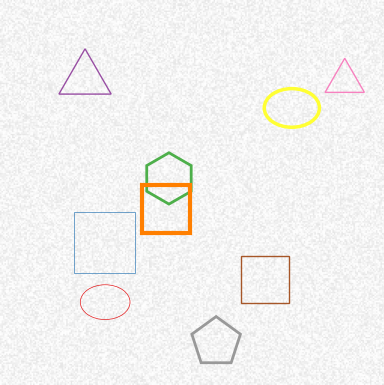[{"shape": "oval", "thickness": 0.5, "radius": 0.32, "center": [0.273, 0.215]}, {"shape": "square", "thickness": 0.5, "radius": 0.4, "center": [0.271, 0.37]}, {"shape": "hexagon", "thickness": 2, "radius": 0.33, "center": [0.439, 0.537]}, {"shape": "triangle", "thickness": 1, "radius": 0.39, "center": [0.221, 0.795]}, {"shape": "square", "thickness": 3, "radius": 0.31, "center": [0.431, 0.457]}, {"shape": "oval", "thickness": 2.5, "radius": 0.36, "center": [0.758, 0.72]}, {"shape": "square", "thickness": 1, "radius": 0.31, "center": [0.688, 0.274]}, {"shape": "triangle", "thickness": 1, "radius": 0.3, "center": [0.895, 0.79]}, {"shape": "pentagon", "thickness": 2, "radius": 0.33, "center": [0.561, 0.111]}]